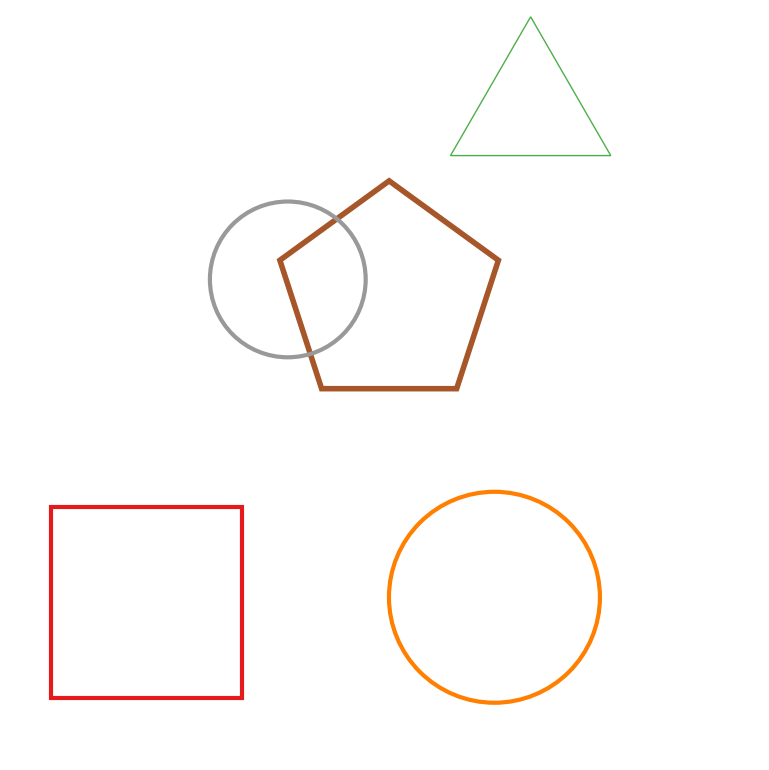[{"shape": "square", "thickness": 1.5, "radius": 0.62, "center": [0.19, 0.217]}, {"shape": "triangle", "thickness": 0.5, "radius": 0.6, "center": [0.689, 0.858]}, {"shape": "circle", "thickness": 1.5, "radius": 0.68, "center": [0.642, 0.224]}, {"shape": "pentagon", "thickness": 2, "radius": 0.75, "center": [0.505, 0.616]}, {"shape": "circle", "thickness": 1.5, "radius": 0.51, "center": [0.374, 0.637]}]